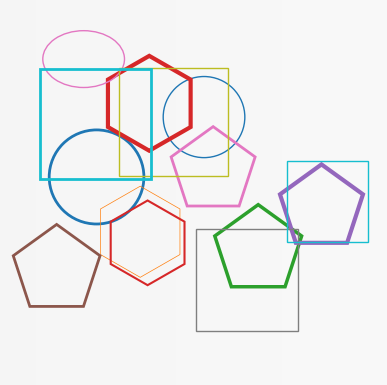[{"shape": "circle", "thickness": 2, "radius": 0.61, "center": [0.249, 0.54]}, {"shape": "circle", "thickness": 1, "radius": 0.53, "center": [0.526, 0.696]}, {"shape": "hexagon", "thickness": 0.5, "radius": 0.59, "center": [0.362, 0.398]}, {"shape": "pentagon", "thickness": 2.5, "radius": 0.59, "center": [0.666, 0.351]}, {"shape": "hexagon", "thickness": 3, "radius": 0.62, "center": [0.385, 0.732]}, {"shape": "hexagon", "thickness": 1.5, "radius": 0.55, "center": [0.381, 0.369]}, {"shape": "pentagon", "thickness": 3, "radius": 0.56, "center": [0.83, 0.46]}, {"shape": "pentagon", "thickness": 2, "radius": 0.59, "center": [0.146, 0.299]}, {"shape": "oval", "thickness": 1, "radius": 0.53, "center": [0.216, 0.847]}, {"shape": "pentagon", "thickness": 2, "radius": 0.57, "center": [0.55, 0.557]}, {"shape": "square", "thickness": 1, "radius": 0.66, "center": [0.637, 0.272]}, {"shape": "square", "thickness": 1, "radius": 0.7, "center": [0.448, 0.683]}, {"shape": "square", "thickness": 1, "radius": 0.53, "center": [0.846, 0.476]}, {"shape": "square", "thickness": 2, "radius": 0.72, "center": [0.247, 0.677]}]